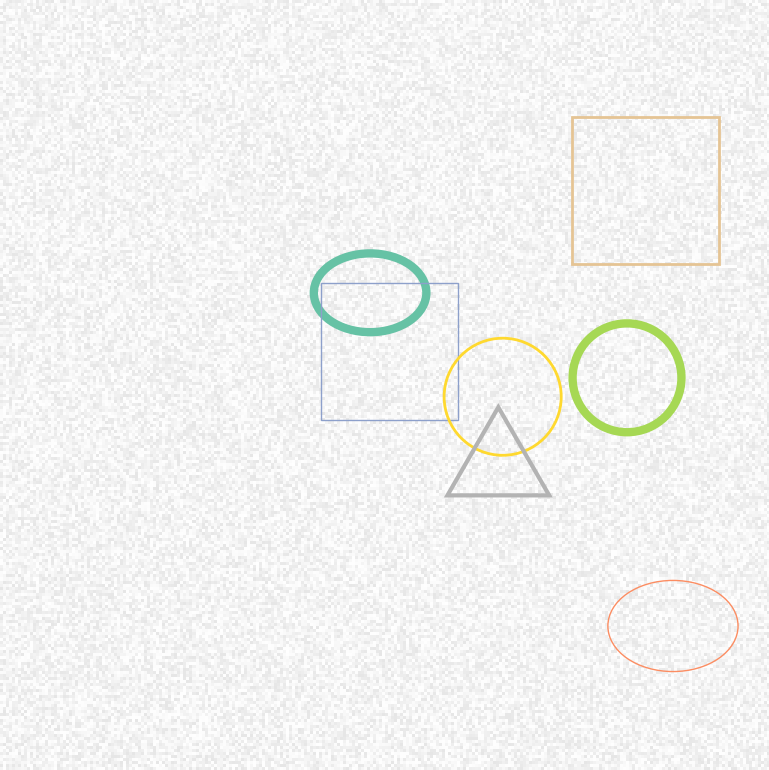[{"shape": "oval", "thickness": 3, "radius": 0.37, "center": [0.481, 0.62]}, {"shape": "oval", "thickness": 0.5, "radius": 0.42, "center": [0.874, 0.187]}, {"shape": "square", "thickness": 0.5, "radius": 0.44, "center": [0.505, 0.543]}, {"shape": "circle", "thickness": 3, "radius": 0.35, "center": [0.814, 0.509]}, {"shape": "circle", "thickness": 1, "radius": 0.38, "center": [0.653, 0.485]}, {"shape": "square", "thickness": 1, "radius": 0.48, "center": [0.838, 0.752]}, {"shape": "triangle", "thickness": 1.5, "radius": 0.38, "center": [0.647, 0.395]}]